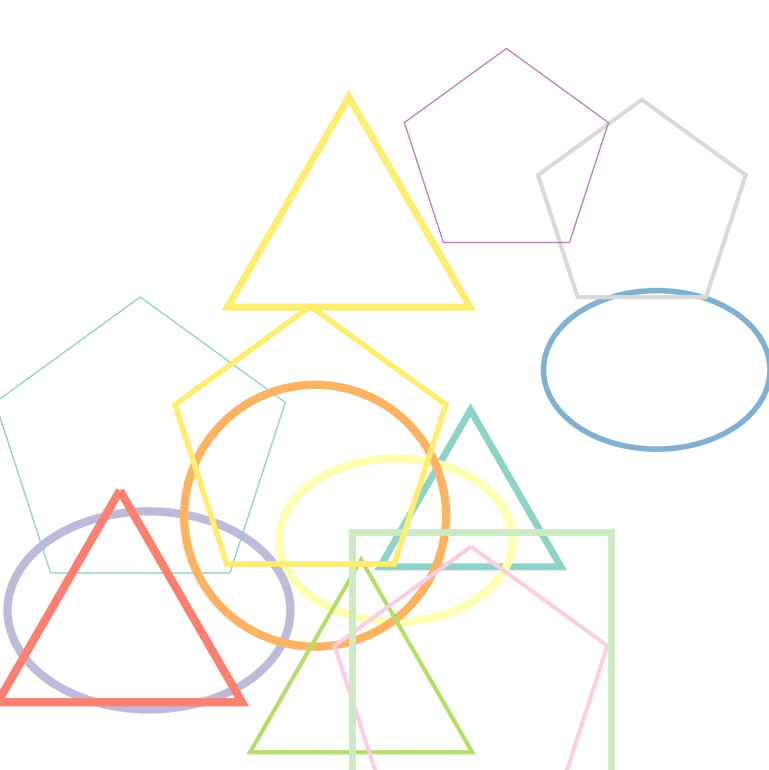[{"shape": "pentagon", "thickness": 0.5, "radius": 0.99, "center": [0.182, 0.416]}, {"shape": "triangle", "thickness": 2.5, "radius": 0.68, "center": [0.611, 0.332]}, {"shape": "oval", "thickness": 3, "radius": 0.76, "center": [0.514, 0.299]}, {"shape": "oval", "thickness": 3, "radius": 0.92, "center": [0.193, 0.207]}, {"shape": "triangle", "thickness": 3, "radius": 0.92, "center": [0.156, 0.18]}, {"shape": "oval", "thickness": 2, "radius": 0.74, "center": [0.853, 0.52]}, {"shape": "circle", "thickness": 3, "radius": 0.85, "center": [0.409, 0.33]}, {"shape": "triangle", "thickness": 1.5, "radius": 0.83, "center": [0.469, 0.106]}, {"shape": "pentagon", "thickness": 1.5, "radius": 0.93, "center": [0.612, 0.104]}, {"shape": "pentagon", "thickness": 1.5, "radius": 0.71, "center": [0.834, 0.729]}, {"shape": "pentagon", "thickness": 0.5, "radius": 0.7, "center": [0.658, 0.798]}, {"shape": "square", "thickness": 2.5, "radius": 0.84, "center": [0.625, 0.14]}, {"shape": "triangle", "thickness": 2.5, "radius": 0.91, "center": [0.453, 0.692]}, {"shape": "pentagon", "thickness": 2, "radius": 0.92, "center": [0.403, 0.417]}]